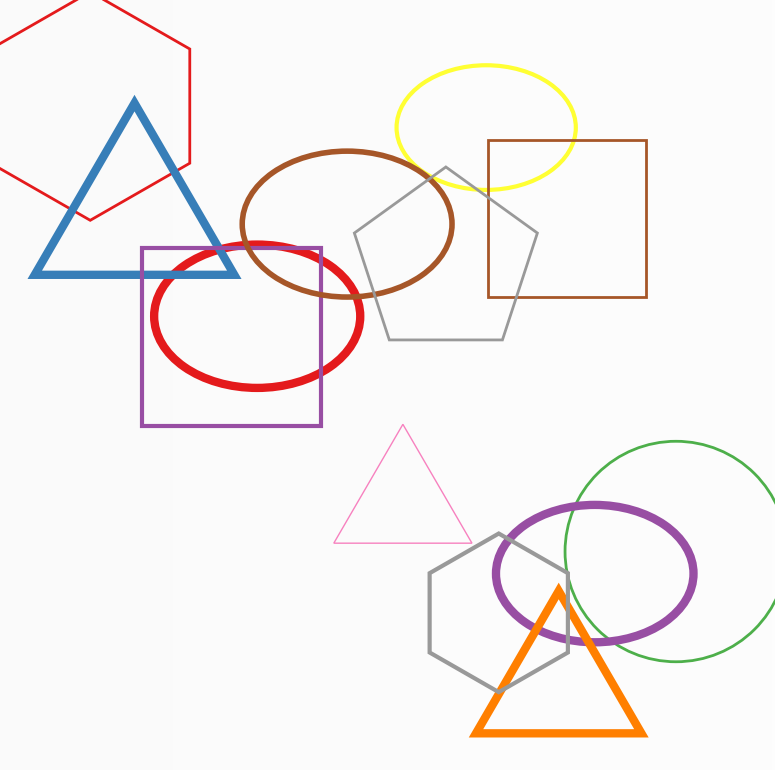[{"shape": "oval", "thickness": 3, "radius": 0.66, "center": [0.332, 0.589]}, {"shape": "hexagon", "thickness": 1, "radius": 0.74, "center": [0.116, 0.862]}, {"shape": "triangle", "thickness": 3, "radius": 0.74, "center": [0.174, 0.717]}, {"shape": "circle", "thickness": 1, "radius": 0.72, "center": [0.872, 0.284]}, {"shape": "square", "thickness": 1.5, "radius": 0.58, "center": [0.299, 0.563]}, {"shape": "oval", "thickness": 3, "radius": 0.64, "center": [0.767, 0.255]}, {"shape": "triangle", "thickness": 3, "radius": 0.62, "center": [0.721, 0.109]}, {"shape": "oval", "thickness": 1.5, "radius": 0.58, "center": [0.627, 0.834]}, {"shape": "square", "thickness": 1, "radius": 0.51, "center": [0.731, 0.716]}, {"shape": "oval", "thickness": 2, "radius": 0.68, "center": [0.448, 0.709]}, {"shape": "triangle", "thickness": 0.5, "radius": 0.51, "center": [0.52, 0.346]}, {"shape": "hexagon", "thickness": 1.5, "radius": 0.52, "center": [0.644, 0.204]}, {"shape": "pentagon", "thickness": 1, "radius": 0.62, "center": [0.575, 0.659]}]